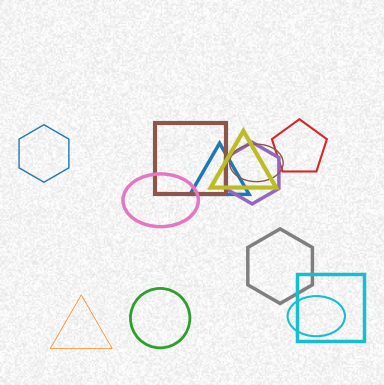[{"shape": "triangle", "thickness": 2.5, "radius": 0.44, "center": [0.57, 0.539]}, {"shape": "hexagon", "thickness": 1, "radius": 0.37, "center": [0.114, 0.601]}, {"shape": "triangle", "thickness": 0.5, "radius": 0.46, "center": [0.211, 0.141]}, {"shape": "circle", "thickness": 2, "radius": 0.39, "center": [0.416, 0.174]}, {"shape": "pentagon", "thickness": 1.5, "radius": 0.38, "center": [0.778, 0.615]}, {"shape": "hexagon", "thickness": 2.5, "radius": 0.4, "center": [0.655, 0.55]}, {"shape": "square", "thickness": 3, "radius": 0.46, "center": [0.495, 0.588]}, {"shape": "oval", "thickness": 1, "radius": 0.35, "center": [0.666, 0.577]}, {"shape": "oval", "thickness": 2.5, "radius": 0.49, "center": [0.417, 0.48]}, {"shape": "hexagon", "thickness": 2.5, "radius": 0.48, "center": [0.728, 0.309]}, {"shape": "triangle", "thickness": 3, "radius": 0.49, "center": [0.632, 0.562]}, {"shape": "oval", "thickness": 1.5, "radius": 0.37, "center": [0.822, 0.179]}, {"shape": "square", "thickness": 2.5, "radius": 0.43, "center": [0.859, 0.202]}]